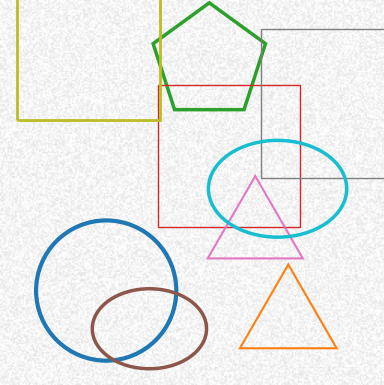[{"shape": "circle", "thickness": 3, "radius": 0.91, "center": [0.276, 0.245]}, {"shape": "triangle", "thickness": 1.5, "radius": 0.73, "center": [0.749, 0.168]}, {"shape": "pentagon", "thickness": 2.5, "radius": 0.77, "center": [0.544, 0.839]}, {"shape": "square", "thickness": 1, "radius": 0.92, "center": [0.594, 0.595]}, {"shape": "oval", "thickness": 2.5, "radius": 0.74, "center": [0.388, 0.146]}, {"shape": "triangle", "thickness": 1.5, "radius": 0.71, "center": [0.663, 0.4]}, {"shape": "square", "thickness": 1, "radius": 0.97, "center": [0.871, 0.731]}, {"shape": "square", "thickness": 2, "radius": 0.93, "center": [0.229, 0.875]}, {"shape": "oval", "thickness": 2.5, "radius": 0.9, "center": [0.721, 0.51]}]